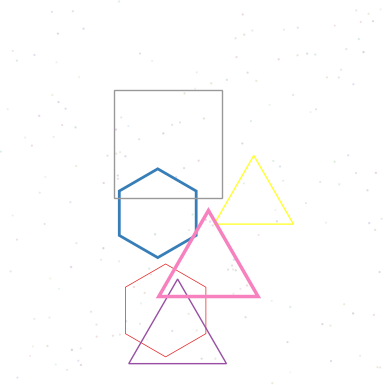[{"shape": "hexagon", "thickness": 0.5, "radius": 0.6, "center": [0.43, 0.194]}, {"shape": "hexagon", "thickness": 2, "radius": 0.58, "center": [0.41, 0.446]}, {"shape": "triangle", "thickness": 1, "radius": 0.73, "center": [0.461, 0.129]}, {"shape": "triangle", "thickness": 1, "radius": 0.59, "center": [0.659, 0.477]}, {"shape": "triangle", "thickness": 2.5, "radius": 0.75, "center": [0.541, 0.304]}, {"shape": "square", "thickness": 1, "radius": 0.7, "center": [0.437, 0.625]}]